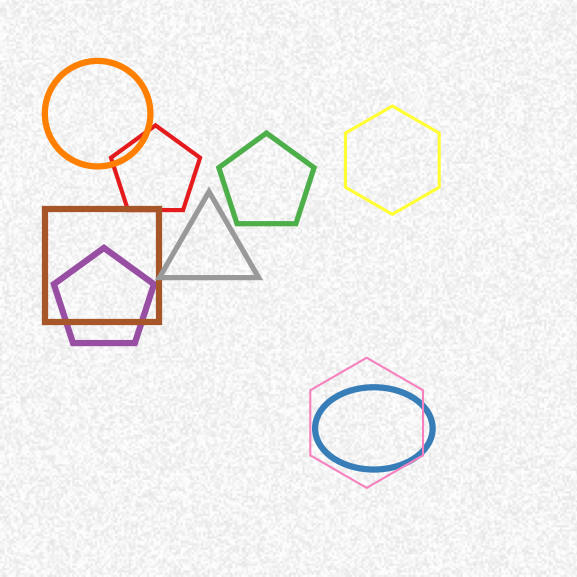[{"shape": "pentagon", "thickness": 2, "radius": 0.41, "center": [0.269, 0.701]}, {"shape": "oval", "thickness": 3, "radius": 0.51, "center": [0.647, 0.257]}, {"shape": "pentagon", "thickness": 2.5, "radius": 0.43, "center": [0.461, 0.682]}, {"shape": "pentagon", "thickness": 3, "radius": 0.46, "center": [0.18, 0.479]}, {"shape": "circle", "thickness": 3, "radius": 0.46, "center": [0.169, 0.802]}, {"shape": "hexagon", "thickness": 1.5, "radius": 0.47, "center": [0.679, 0.722]}, {"shape": "square", "thickness": 3, "radius": 0.49, "center": [0.176, 0.54]}, {"shape": "hexagon", "thickness": 1, "radius": 0.56, "center": [0.635, 0.267]}, {"shape": "triangle", "thickness": 2.5, "radius": 0.5, "center": [0.362, 0.568]}]